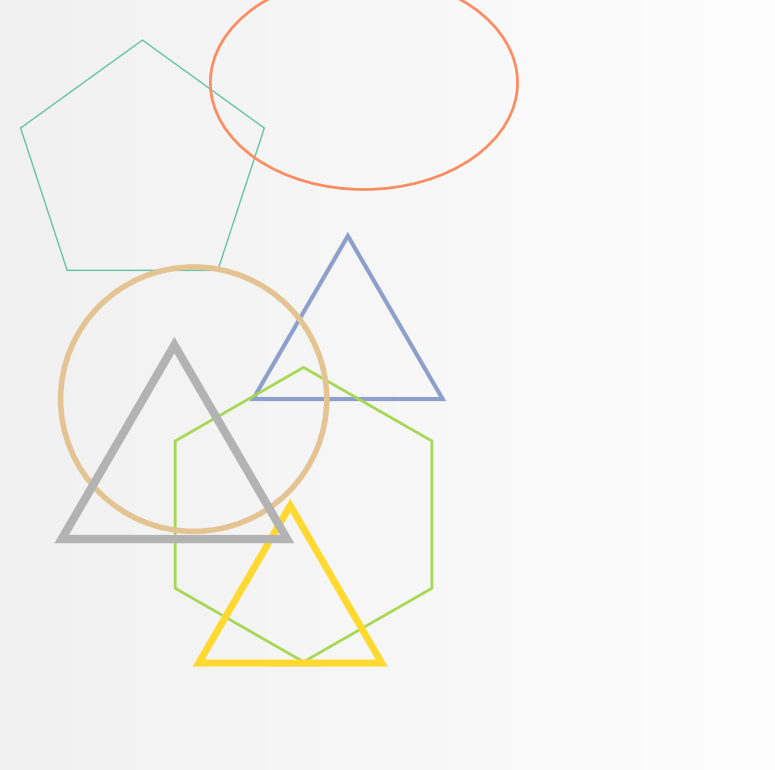[{"shape": "pentagon", "thickness": 0.5, "radius": 0.83, "center": [0.184, 0.783]}, {"shape": "oval", "thickness": 1, "radius": 0.99, "center": [0.47, 0.893]}, {"shape": "triangle", "thickness": 1.5, "radius": 0.71, "center": [0.449, 0.552]}, {"shape": "hexagon", "thickness": 1, "radius": 0.96, "center": [0.392, 0.332]}, {"shape": "triangle", "thickness": 2.5, "radius": 0.68, "center": [0.374, 0.207]}, {"shape": "circle", "thickness": 2, "radius": 0.86, "center": [0.25, 0.482]}, {"shape": "triangle", "thickness": 3, "radius": 0.84, "center": [0.225, 0.384]}]